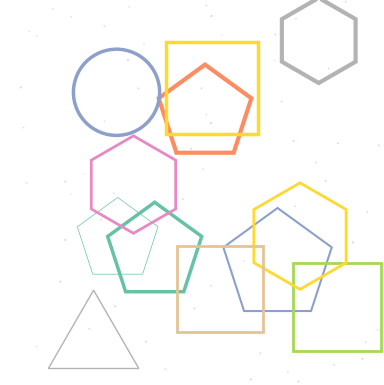[{"shape": "pentagon", "thickness": 0.5, "radius": 0.55, "center": [0.306, 0.377]}, {"shape": "pentagon", "thickness": 2.5, "radius": 0.64, "center": [0.402, 0.346]}, {"shape": "pentagon", "thickness": 3, "radius": 0.63, "center": [0.533, 0.706]}, {"shape": "circle", "thickness": 2.5, "radius": 0.56, "center": [0.303, 0.76]}, {"shape": "pentagon", "thickness": 1.5, "radius": 0.74, "center": [0.721, 0.312]}, {"shape": "hexagon", "thickness": 2, "radius": 0.63, "center": [0.347, 0.521]}, {"shape": "square", "thickness": 2, "radius": 0.57, "center": [0.875, 0.203]}, {"shape": "square", "thickness": 2.5, "radius": 0.6, "center": [0.55, 0.771]}, {"shape": "hexagon", "thickness": 2, "radius": 0.69, "center": [0.779, 0.387]}, {"shape": "square", "thickness": 2, "radius": 0.56, "center": [0.571, 0.249]}, {"shape": "triangle", "thickness": 1, "radius": 0.68, "center": [0.243, 0.111]}, {"shape": "hexagon", "thickness": 3, "radius": 0.55, "center": [0.828, 0.895]}]